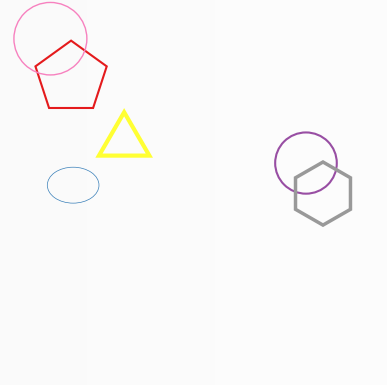[{"shape": "pentagon", "thickness": 1.5, "radius": 0.48, "center": [0.183, 0.798]}, {"shape": "oval", "thickness": 0.5, "radius": 0.33, "center": [0.189, 0.519]}, {"shape": "circle", "thickness": 1.5, "radius": 0.4, "center": [0.79, 0.576]}, {"shape": "triangle", "thickness": 3, "radius": 0.38, "center": [0.32, 0.633]}, {"shape": "circle", "thickness": 1, "radius": 0.47, "center": [0.13, 0.9]}, {"shape": "hexagon", "thickness": 2.5, "radius": 0.41, "center": [0.834, 0.497]}]